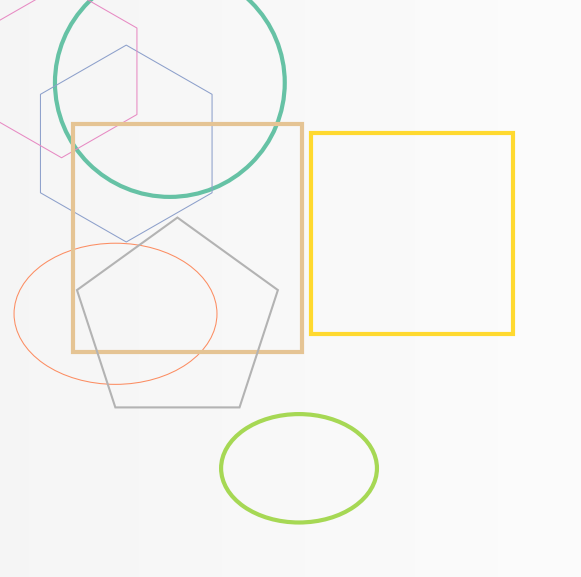[{"shape": "circle", "thickness": 2, "radius": 0.99, "center": [0.292, 0.856]}, {"shape": "oval", "thickness": 0.5, "radius": 0.87, "center": [0.199, 0.456]}, {"shape": "hexagon", "thickness": 0.5, "radius": 0.85, "center": [0.217, 0.751]}, {"shape": "hexagon", "thickness": 0.5, "radius": 0.75, "center": [0.106, 0.876]}, {"shape": "oval", "thickness": 2, "radius": 0.67, "center": [0.514, 0.188]}, {"shape": "square", "thickness": 2, "radius": 0.87, "center": [0.709, 0.595]}, {"shape": "square", "thickness": 2, "radius": 0.99, "center": [0.322, 0.587]}, {"shape": "pentagon", "thickness": 1, "radius": 0.91, "center": [0.305, 0.441]}]